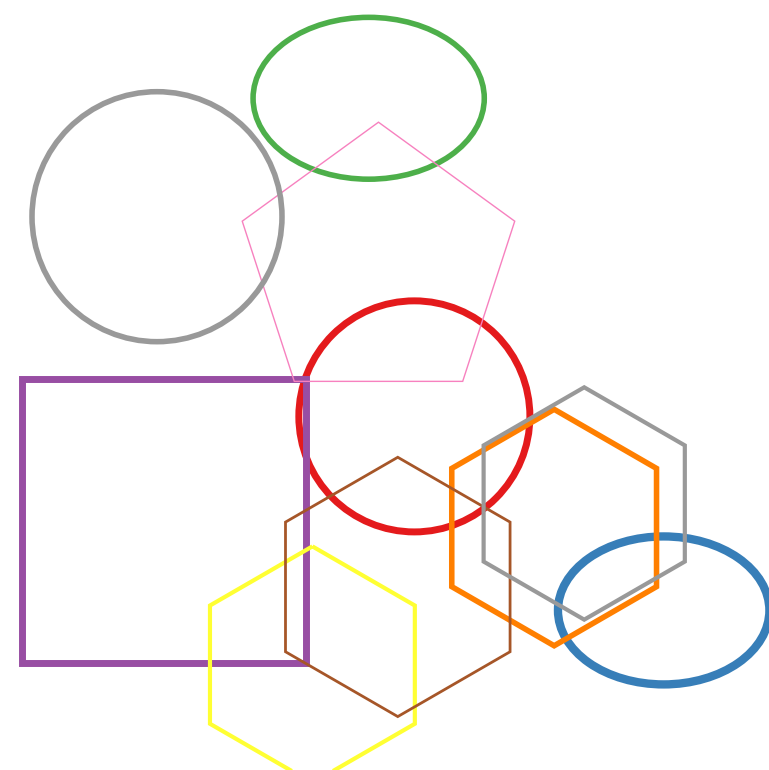[{"shape": "circle", "thickness": 2.5, "radius": 0.75, "center": [0.538, 0.459]}, {"shape": "oval", "thickness": 3, "radius": 0.69, "center": [0.862, 0.207]}, {"shape": "oval", "thickness": 2, "radius": 0.75, "center": [0.479, 0.872]}, {"shape": "square", "thickness": 2.5, "radius": 0.92, "center": [0.213, 0.323]}, {"shape": "hexagon", "thickness": 2, "radius": 0.77, "center": [0.72, 0.315]}, {"shape": "hexagon", "thickness": 1.5, "radius": 0.77, "center": [0.406, 0.137]}, {"shape": "hexagon", "thickness": 1, "radius": 0.84, "center": [0.517, 0.238]}, {"shape": "pentagon", "thickness": 0.5, "radius": 0.93, "center": [0.492, 0.655]}, {"shape": "hexagon", "thickness": 1.5, "radius": 0.75, "center": [0.759, 0.346]}, {"shape": "circle", "thickness": 2, "radius": 0.81, "center": [0.204, 0.719]}]